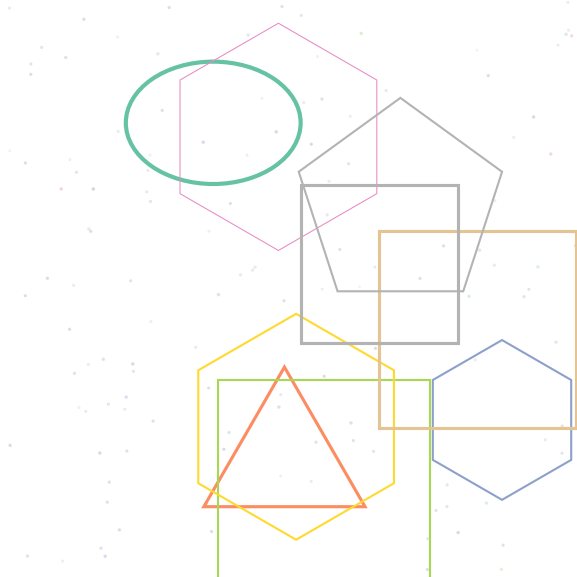[{"shape": "oval", "thickness": 2, "radius": 0.76, "center": [0.369, 0.786]}, {"shape": "triangle", "thickness": 1.5, "radius": 0.81, "center": [0.493, 0.202]}, {"shape": "hexagon", "thickness": 1, "radius": 0.69, "center": [0.869, 0.272]}, {"shape": "hexagon", "thickness": 0.5, "radius": 0.98, "center": [0.482, 0.762]}, {"shape": "square", "thickness": 1, "radius": 0.91, "center": [0.561, 0.158]}, {"shape": "hexagon", "thickness": 1, "radius": 0.98, "center": [0.513, 0.26]}, {"shape": "square", "thickness": 1.5, "radius": 0.85, "center": [0.827, 0.428]}, {"shape": "pentagon", "thickness": 1, "radius": 0.93, "center": [0.693, 0.645]}, {"shape": "square", "thickness": 1.5, "radius": 0.68, "center": [0.657, 0.542]}]